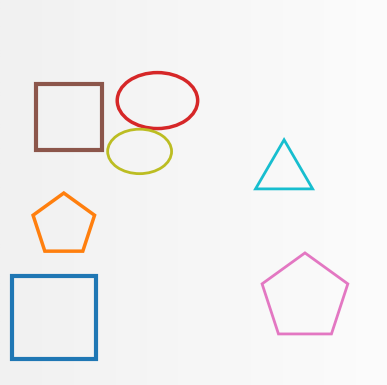[{"shape": "square", "thickness": 3, "radius": 0.54, "center": [0.139, 0.175]}, {"shape": "pentagon", "thickness": 2.5, "radius": 0.42, "center": [0.165, 0.415]}, {"shape": "oval", "thickness": 2.5, "radius": 0.52, "center": [0.406, 0.739]}, {"shape": "square", "thickness": 3, "radius": 0.43, "center": [0.177, 0.696]}, {"shape": "pentagon", "thickness": 2, "radius": 0.58, "center": [0.787, 0.227]}, {"shape": "oval", "thickness": 2, "radius": 0.41, "center": [0.36, 0.607]}, {"shape": "triangle", "thickness": 2, "radius": 0.43, "center": [0.733, 0.552]}]